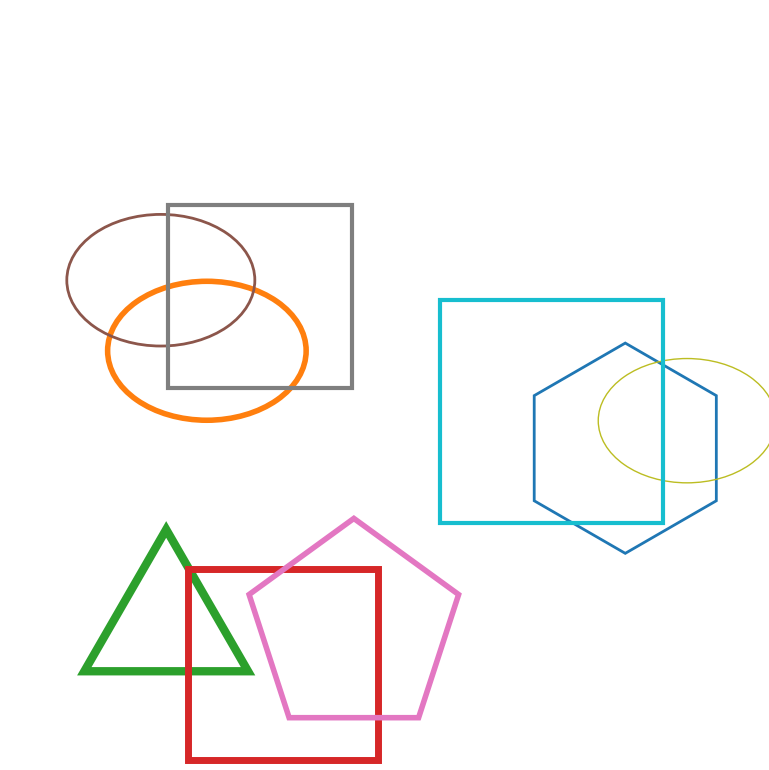[{"shape": "hexagon", "thickness": 1, "radius": 0.68, "center": [0.812, 0.418]}, {"shape": "oval", "thickness": 2, "radius": 0.64, "center": [0.269, 0.544]}, {"shape": "triangle", "thickness": 3, "radius": 0.61, "center": [0.216, 0.19]}, {"shape": "square", "thickness": 2.5, "radius": 0.62, "center": [0.367, 0.137]}, {"shape": "oval", "thickness": 1, "radius": 0.61, "center": [0.209, 0.636]}, {"shape": "pentagon", "thickness": 2, "radius": 0.72, "center": [0.46, 0.184]}, {"shape": "square", "thickness": 1.5, "radius": 0.59, "center": [0.338, 0.614]}, {"shape": "oval", "thickness": 0.5, "radius": 0.58, "center": [0.892, 0.454]}, {"shape": "square", "thickness": 1.5, "radius": 0.72, "center": [0.717, 0.465]}]